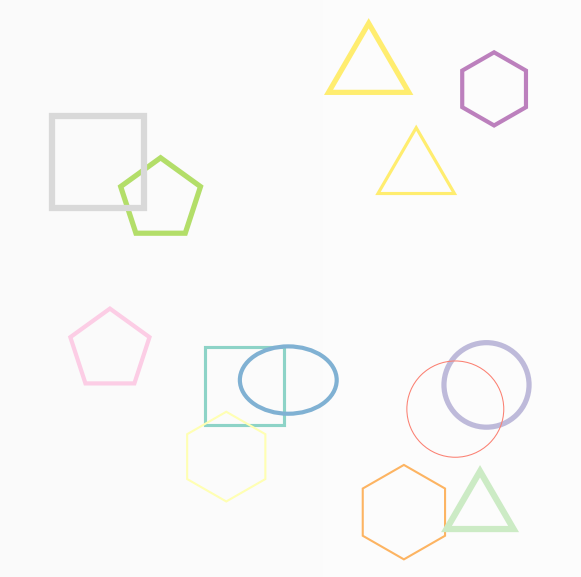[{"shape": "square", "thickness": 1.5, "radius": 0.34, "center": [0.421, 0.331]}, {"shape": "hexagon", "thickness": 1, "radius": 0.39, "center": [0.389, 0.208]}, {"shape": "circle", "thickness": 2.5, "radius": 0.37, "center": [0.837, 0.333]}, {"shape": "circle", "thickness": 0.5, "radius": 0.42, "center": [0.783, 0.291]}, {"shape": "oval", "thickness": 2, "radius": 0.42, "center": [0.496, 0.341]}, {"shape": "hexagon", "thickness": 1, "radius": 0.41, "center": [0.695, 0.112]}, {"shape": "pentagon", "thickness": 2.5, "radius": 0.36, "center": [0.276, 0.654]}, {"shape": "pentagon", "thickness": 2, "radius": 0.36, "center": [0.189, 0.393]}, {"shape": "square", "thickness": 3, "radius": 0.4, "center": [0.168, 0.719]}, {"shape": "hexagon", "thickness": 2, "radius": 0.32, "center": [0.85, 0.845]}, {"shape": "triangle", "thickness": 3, "radius": 0.33, "center": [0.826, 0.116]}, {"shape": "triangle", "thickness": 2.5, "radius": 0.4, "center": [0.634, 0.879]}, {"shape": "triangle", "thickness": 1.5, "radius": 0.38, "center": [0.716, 0.702]}]